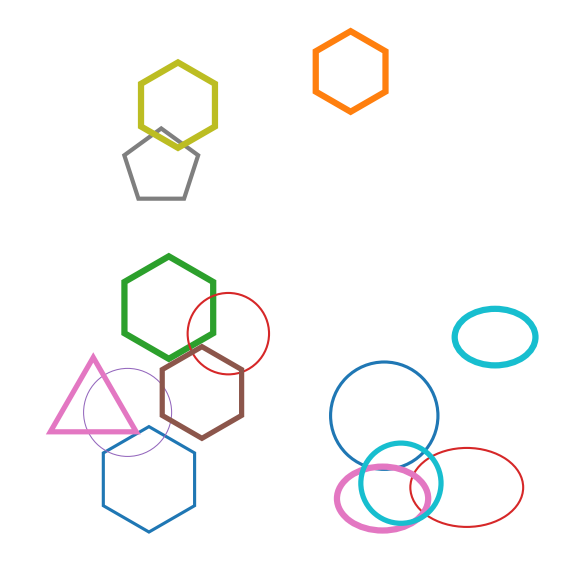[{"shape": "circle", "thickness": 1.5, "radius": 0.46, "center": [0.665, 0.279]}, {"shape": "hexagon", "thickness": 1.5, "radius": 0.46, "center": [0.258, 0.169]}, {"shape": "hexagon", "thickness": 3, "radius": 0.35, "center": [0.607, 0.875]}, {"shape": "hexagon", "thickness": 3, "radius": 0.44, "center": [0.292, 0.467]}, {"shape": "oval", "thickness": 1, "radius": 0.49, "center": [0.808, 0.155]}, {"shape": "circle", "thickness": 1, "radius": 0.35, "center": [0.395, 0.421]}, {"shape": "circle", "thickness": 0.5, "radius": 0.38, "center": [0.221, 0.285]}, {"shape": "hexagon", "thickness": 2.5, "radius": 0.4, "center": [0.35, 0.319]}, {"shape": "triangle", "thickness": 2.5, "radius": 0.43, "center": [0.162, 0.294]}, {"shape": "oval", "thickness": 3, "radius": 0.39, "center": [0.662, 0.136]}, {"shape": "pentagon", "thickness": 2, "radius": 0.34, "center": [0.279, 0.709]}, {"shape": "hexagon", "thickness": 3, "radius": 0.37, "center": [0.308, 0.817]}, {"shape": "oval", "thickness": 3, "radius": 0.35, "center": [0.857, 0.415]}, {"shape": "circle", "thickness": 2.5, "radius": 0.35, "center": [0.694, 0.162]}]